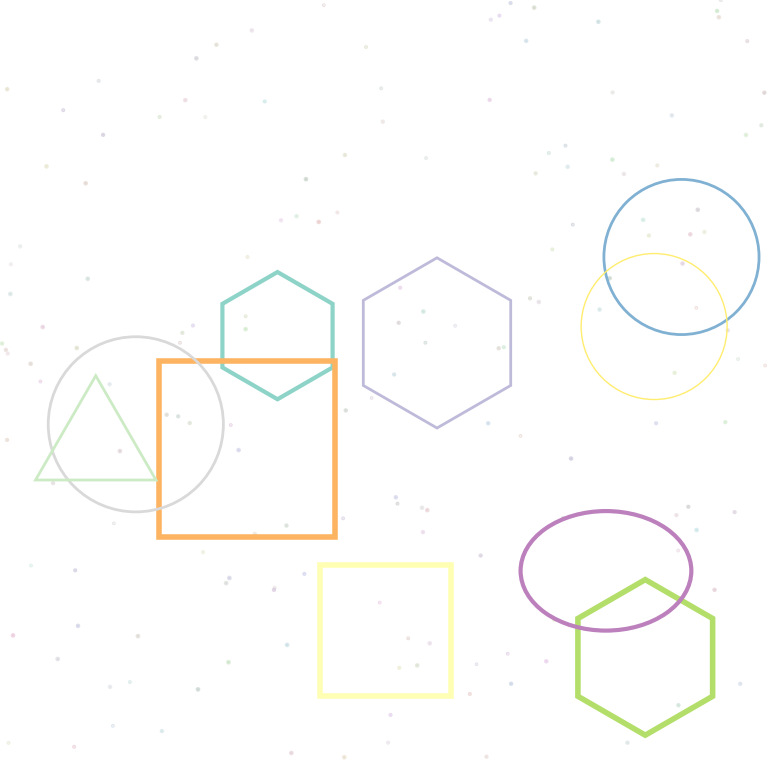[{"shape": "hexagon", "thickness": 1.5, "radius": 0.41, "center": [0.36, 0.564]}, {"shape": "square", "thickness": 2, "radius": 0.42, "center": [0.5, 0.181]}, {"shape": "hexagon", "thickness": 1, "radius": 0.55, "center": [0.568, 0.555]}, {"shape": "circle", "thickness": 1, "radius": 0.5, "center": [0.885, 0.666]}, {"shape": "square", "thickness": 2, "radius": 0.57, "center": [0.32, 0.417]}, {"shape": "hexagon", "thickness": 2, "radius": 0.51, "center": [0.838, 0.146]}, {"shape": "circle", "thickness": 1, "radius": 0.57, "center": [0.176, 0.449]}, {"shape": "oval", "thickness": 1.5, "radius": 0.55, "center": [0.787, 0.259]}, {"shape": "triangle", "thickness": 1, "radius": 0.45, "center": [0.124, 0.422]}, {"shape": "circle", "thickness": 0.5, "radius": 0.47, "center": [0.85, 0.576]}]